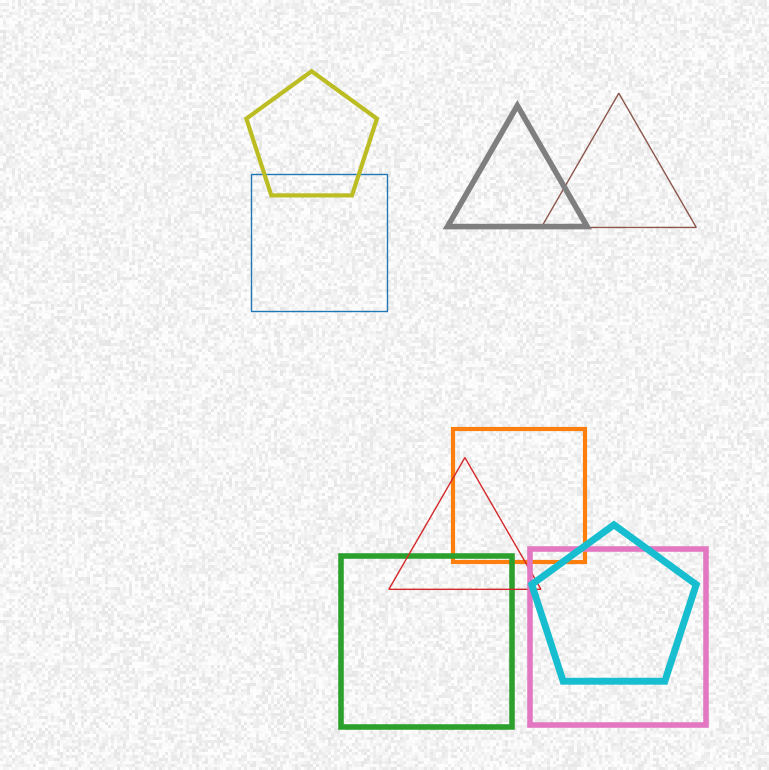[{"shape": "square", "thickness": 0.5, "radius": 0.44, "center": [0.414, 0.685]}, {"shape": "square", "thickness": 1.5, "radius": 0.43, "center": [0.674, 0.357]}, {"shape": "square", "thickness": 2, "radius": 0.56, "center": [0.554, 0.167]}, {"shape": "triangle", "thickness": 0.5, "radius": 0.57, "center": [0.604, 0.292]}, {"shape": "triangle", "thickness": 0.5, "radius": 0.58, "center": [0.804, 0.763]}, {"shape": "square", "thickness": 2, "radius": 0.57, "center": [0.803, 0.173]}, {"shape": "triangle", "thickness": 2, "radius": 0.52, "center": [0.672, 0.758]}, {"shape": "pentagon", "thickness": 1.5, "radius": 0.45, "center": [0.405, 0.818]}, {"shape": "pentagon", "thickness": 2.5, "radius": 0.56, "center": [0.797, 0.206]}]